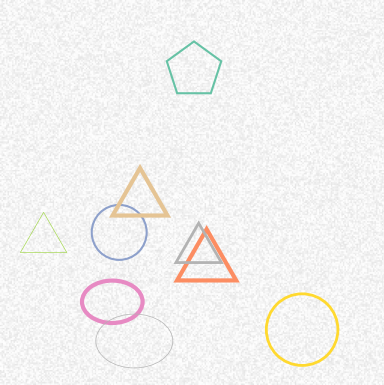[{"shape": "pentagon", "thickness": 1.5, "radius": 0.37, "center": [0.504, 0.818]}, {"shape": "triangle", "thickness": 3, "radius": 0.44, "center": [0.537, 0.316]}, {"shape": "circle", "thickness": 1.5, "radius": 0.36, "center": [0.31, 0.396]}, {"shape": "oval", "thickness": 3, "radius": 0.39, "center": [0.292, 0.216]}, {"shape": "triangle", "thickness": 0.5, "radius": 0.35, "center": [0.113, 0.379]}, {"shape": "circle", "thickness": 2, "radius": 0.46, "center": [0.785, 0.144]}, {"shape": "triangle", "thickness": 3, "radius": 0.41, "center": [0.364, 0.481]}, {"shape": "triangle", "thickness": 2, "radius": 0.34, "center": [0.516, 0.352]}, {"shape": "oval", "thickness": 0.5, "radius": 0.5, "center": [0.349, 0.114]}]